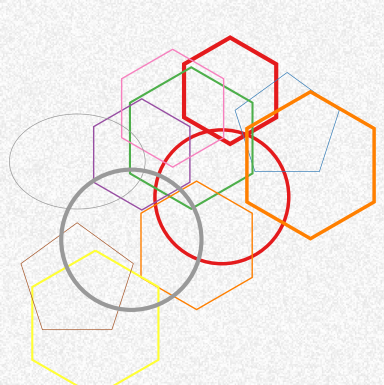[{"shape": "hexagon", "thickness": 3, "radius": 0.69, "center": [0.598, 0.764]}, {"shape": "circle", "thickness": 2.5, "radius": 0.87, "center": [0.576, 0.489]}, {"shape": "pentagon", "thickness": 0.5, "radius": 0.71, "center": [0.746, 0.669]}, {"shape": "hexagon", "thickness": 1.5, "radius": 0.92, "center": [0.497, 0.641]}, {"shape": "hexagon", "thickness": 1, "radius": 0.72, "center": [0.368, 0.599]}, {"shape": "hexagon", "thickness": 1, "radius": 0.83, "center": [0.511, 0.363]}, {"shape": "hexagon", "thickness": 2.5, "radius": 0.95, "center": [0.807, 0.571]}, {"shape": "hexagon", "thickness": 1.5, "radius": 0.95, "center": [0.248, 0.16]}, {"shape": "pentagon", "thickness": 0.5, "radius": 0.77, "center": [0.2, 0.268]}, {"shape": "hexagon", "thickness": 1, "radius": 0.76, "center": [0.448, 0.719]}, {"shape": "oval", "thickness": 0.5, "radius": 0.88, "center": [0.201, 0.581]}, {"shape": "circle", "thickness": 3, "radius": 0.91, "center": [0.341, 0.377]}]